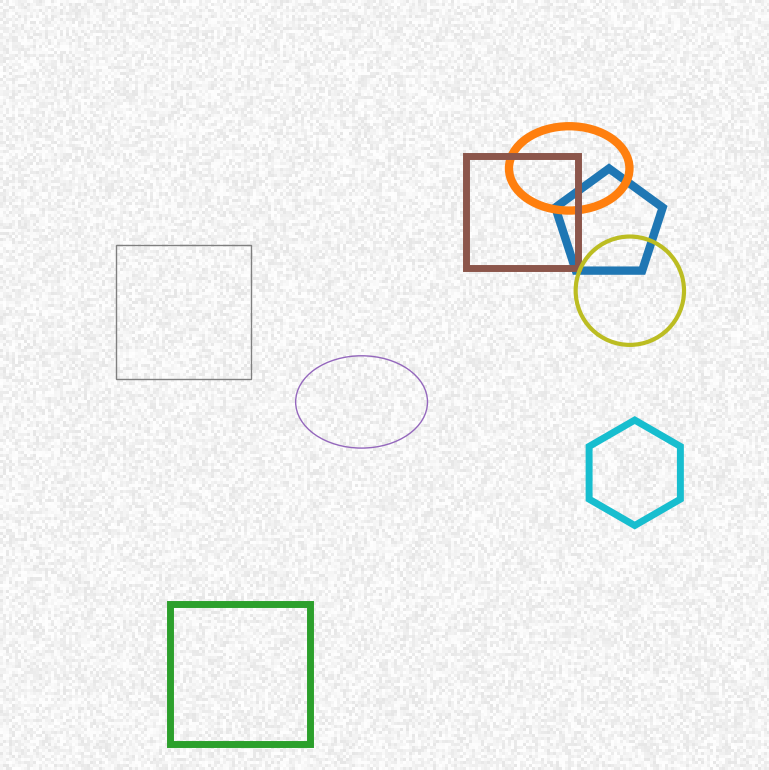[{"shape": "pentagon", "thickness": 3, "radius": 0.37, "center": [0.791, 0.708]}, {"shape": "oval", "thickness": 3, "radius": 0.39, "center": [0.739, 0.781]}, {"shape": "square", "thickness": 2.5, "radius": 0.45, "center": [0.311, 0.125]}, {"shape": "oval", "thickness": 0.5, "radius": 0.43, "center": [0.47, 0.478]}, {"shape": "square", "thickness": 2.5, "radius": 0.37, "center": [0.678, 0.724]}, {"shape": "square", "thickness": 0.5, "radius": 0.44, "center": [0.238, 0.595]}, {"shape": "circle", "thickness": 1.5, "radius": 0.35, "center": [0.818, 0.622]}, {"shape": "hexagon", "thickness": 2.5, "radius": 0.34, "center": [0.824, 0.386]}]